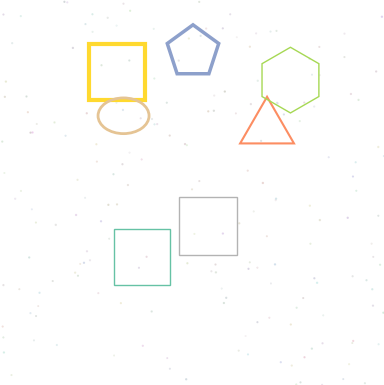[{"shape": "square", "thickness": 1, "radius": 0.37, "center": [0.369, 0.332]}, {"shape": "triangle", "thickness": 1.5, "radius": 0.4, "center": [0.694, 0.668]}, {"shape": "pentagon", "thickness": 2.5, "radius": 0.35, "center": [0.501, 0.865]}, {"shape": "hexagon", "thickness": 1, "radius": 0.43, "center": [0.754, 0.792]}, {"shape": "square", "thickness": 3, "radius": 0.36, "center": [0.304, 0.813]}, {"shape": "oval", "thickness": 2, "radius": 0.33, "center": [0.321, 0.699]}, {"shape": "square", "thickness": 1, "radius": 0.38, "center": [0.54, 0.412]}]